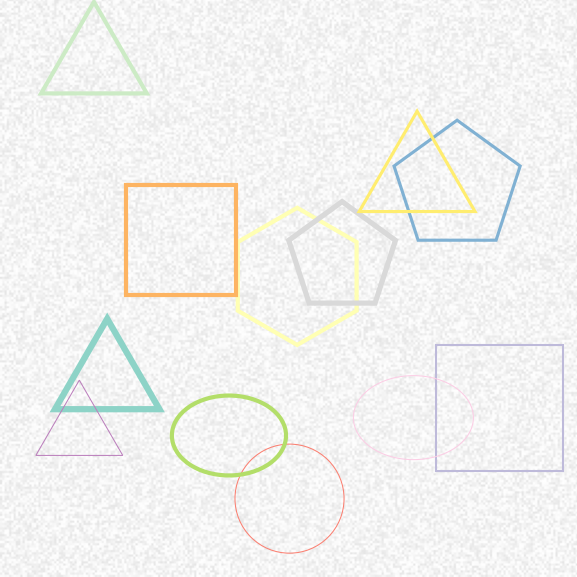[{"shape": "triangle", "thickness": 3, "radius": 0.52, "center": [0.186, 0.343]}, {"shape": "hexagon", "thickness": 2, "radius": 0.59, "center": [0.515, 0.521]}, {"shape": "square", "thickness": 1, "radius": 0.55, "center": [0.865, 0.293]}, {"shape": "circle", "thickness": 0.5, "radius": 0.47, "center": [0.501, 0.136]}, {"shape": "pentagon", "thickness": 1.5, "radius": 0.57, "center": [0.792, 0.676]}, {"shape": "square", "thickness": 2, "radius": 0.48, "center": [0.313, 0.584]}, {"shape": "oval", "thickness": 2, "radius": 0.49, "center": [0.396, 0.245]}, {"shape": "oval", "thickness": 0.5, "radius": 0.52, "center": [0.716, 0.276]}, {"shape": "pentagon", "thickness": 2.5, "radius": 0.49, "center": [0.592, 0.553]}, {"shape": "triangle", "thickness": 0.5, "radius": 0.43, "center": [0.137, 0.254]}, {"shape": "triangle", "thickness": 2, "radius": 0.53, "center": [0.163, 0.89]}, {"shape": "triangle", "thickness": 1.5, "radius": 0.58, "center": [0.722, 0.691]}]